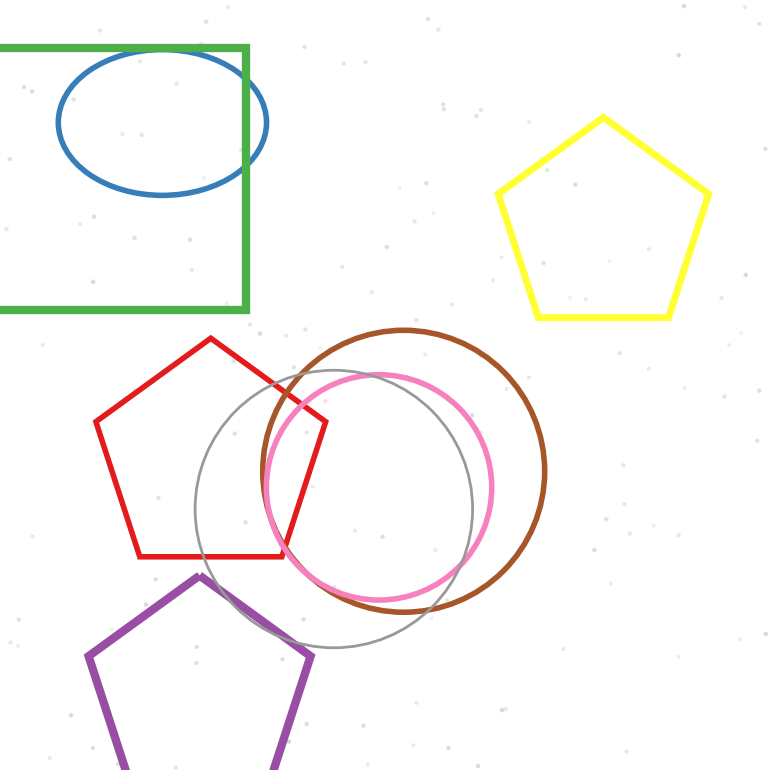[{"shape": "pentagon", "thickness": 2, "radius": 0.78, "center": [0.274, 0.404]}, {"shape": "oval", "thickness": 2, "radius": 0.68, "center": [0.211, 0.841]}, {"shape": "square", "thickness": 3, "radius": 0.85, "center": [0.15, 0.767]}, {"shape": "pentagon", "thickness": 3, "radius": 0.76, "center": [0.259, 0.101]}, {"shape": "pentagon", "thickness": 2.5, "radius": 0.72, "center": [0.784, 0.704]}, {"shape": "circle", "thickness": 2, "radius": 0.92, "center": [0.524, 0.388]}, {"shape": "circle", "thickness": 2, "radius": 0.73, "center": [0.492, 0.367]}, {"shape": "circle", "thickness": 1, "radius": 0.9, "center": [0.434, 0.339]}]